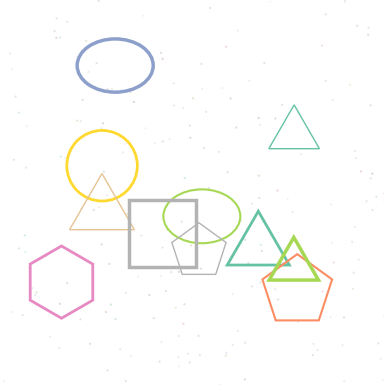[{"shape": "triangle", "thickness": 2, "radius": 0.47, "center": [0.671, 0.358]}, {"shape": "triangle", "thickness": 1, "radius": 0.38, "center": [0.764, 0.652]}, {"shape": "pentagon", "thickness": 1.5, "radius": 0.48, "center": [0.772, 0.245]}, {"shape": "oval", "thickness": 2.5, "radius": 0.49, "center": [0.299, 0.83]}, {"shape": "hexagon", "thickness": 2, "radius": 0.47, "center": [0.16, 0.267]}, {"shape": "triangle", "thickness": 2.5, "radius": 0.37, "center": [0.763, 0.31]}, {"shape": "oval", "thickness": 1.5, "radius": 0.5, "center": [0.524, 0.438]}, {"shape": "circle", "thickness": 2, "radius": 0.46, "center": [0.265, 0.57]}, {"shape": "triangle", "thickness": 1, "radius": 0.49, "center": [0.265, 0.452]}, {"shape": "square", "thickness": 2.5, "radius": 0.43, "center": [0.422, 0.393]}, {"shape": "pentagon", "thickness": 1, "radius": 0.37, "center": [0.517, 0.347]}]